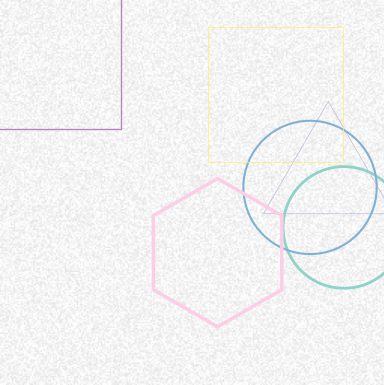[{"shape": "circle", "thickness": 2, "radius": 0.79, "center": [0.893, 0.409]}, {"shape": "triangle", "thickness": 0.5, "radius": 0.97, "center": [0.853, 0.542]}, {"shape": "circle", "thickness": 1.5, "radius": 0.87, "center": [0.805, 0.513]}, {"shape": "hexagon", "thickness": 2.5, "radius": 0.96, "center": [0.565, 0.344]}, {"shape": "square", "thickness": 1, "radius": 0.97, "center": [0.122, 0.859]}, {"shape": "square", "thickness": 0.5, "radius": 0.87, "center": [0.715, 0.754]}]